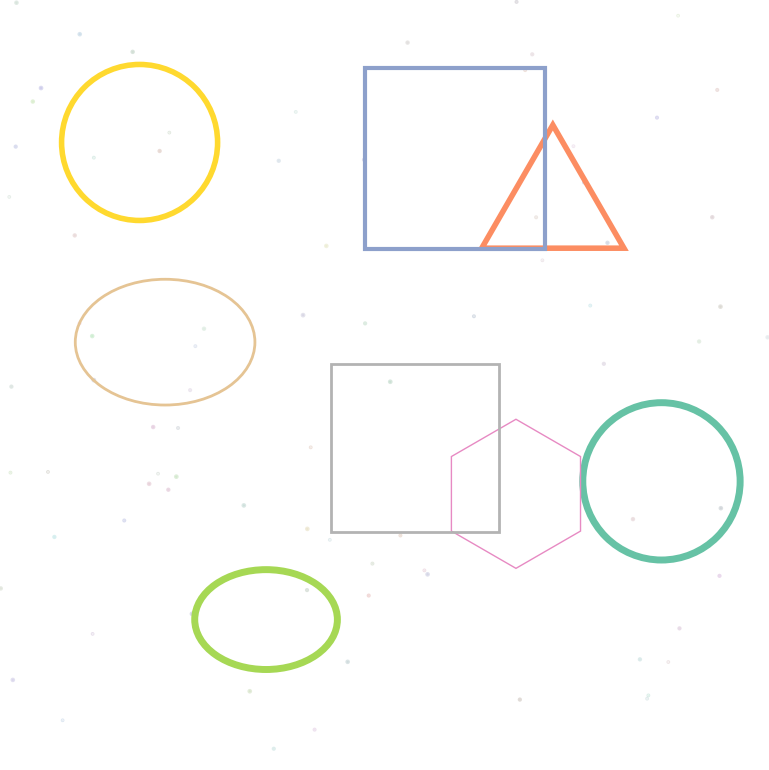[{"shape": "circle", "thickness": 2.5, "radius": 0.51, "center": [0.859, 0.375]}, {"shape": "triangle", "thickness": 2, "radius": 0.53, "center": [0.718, 0.731]}, {"shape": "square", "thickness": 1.5, "radius": 0.59, "center": [0.591, 0.794]}, {"shape": "hexagon", "thickness": 0.5, "radius": 0.48, "center": [0.67, 0.359]}, {"shape": "oval", "thickness": 2.5, "radius": 0.46, "center": [0.346, 0.195]}, {"shape": "circle", "thickness": 2, "radius": 0.51, "center": [0.181, 0.815]}, {"shape": "oval", "thickness": 1, "radius": 0.58, "center": [0.214, 0.556]}, {"shape": "square", "thickness": 1, "radius": 0.55, "center": [0.539, 0.418]}]